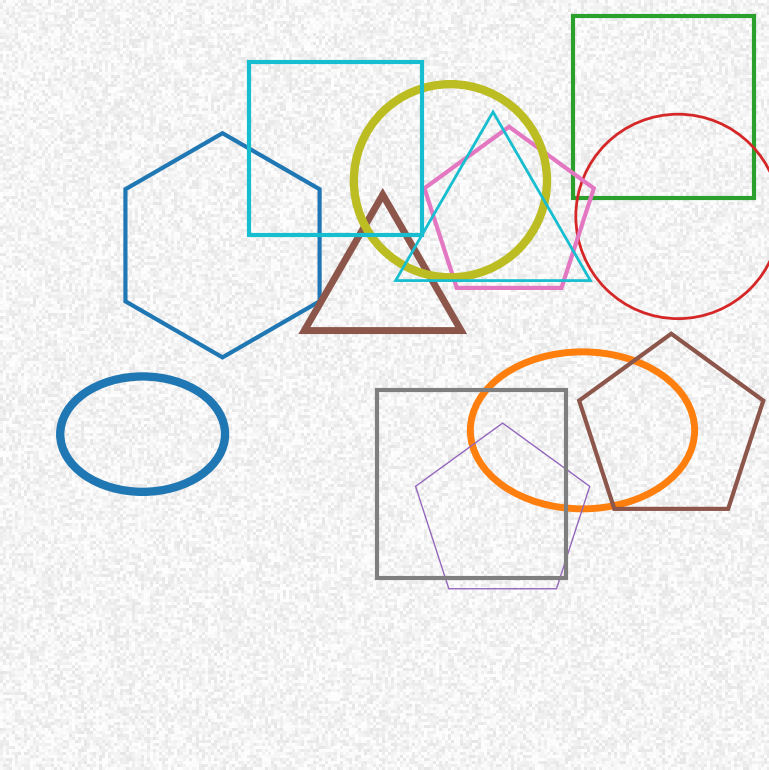[{"shape": "hexagon", "thickness": 1.5, "radius": 0.73, "center": [0.289, 0.681]}, {"shape": "oval", "thickness": 3, "radius": 0.54, "center": [0.185, 0.436]}, {"shape": "oval", "thickness": 2.5, "radius": 0.73, "center": [0.756, 0.441]}, {"shape": "square", "thickness": 1.5, "radius": 0.59, "center": [0.862, 0.861]}, {"shape": "circle", "thickness": 1, "radius": 0.66, "center": [0.881, 0.719]}, {"shape": "pentagon", "thickness": 0.5, "radius": 0.59, "center": [0.653, 0.332]}, {"shape": "triangle", "thickness": 2.5, "radius": 0.59, "center": [0.497, 0.629]}, {"shape": "pentagon", "thickness": 1.5, "radius": 0.63, "center": [0.872, 0.441]}, {"shape": "pentagon", "thickness": 1.5, "radius": 0.58, "center": [0.661, 0.72]}, {"shape": "square", "thickness": 1.5, "radius": 0.61, "center": [0.612, 0.371]}, {"shape": "circle", "thickness": 3, "radius": 0.63, "center": [0.585, 0.765]}, {"shape": "square", "thickness": 1.5, "radius": 0.56, "center": [0.435, 0.807]}, {"shape": "triangle", "thickness": 1, "radius": 0.73, "center": [0.64, 0.709]}]